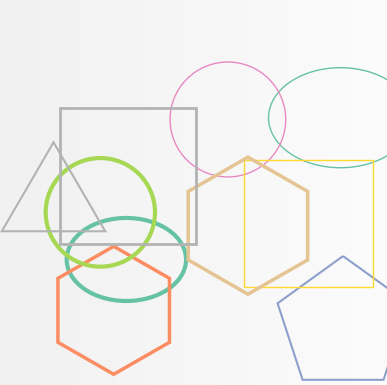[{"shape": "oval", "thickness": 1, "radius": 0.93, "center": [0.879, 0.694]}, {"shape": "oval", "thickness": 3, "radius": 0.77, "center": [0.326, 0.326]}, {"shape": "hexagon", "thickness": 2.5, "radius": 0.83, "center": [0.293, 0.194]}, {"shape": "pentagon", "thickness": 1.5, "radius": 0.89, "center": [0.885, 0.157]}, {"shape": "circle", "thickness": 1, "radius": 0.75, "center": [0.588, 0.69]}, {"shape": "circle", "thickness": 3, "radius": 0.71, "center": [0.259, 0.448]}, {"shape": "square", "thickness": 1, "radius": 0.83, "center": [0.796, 0.42]}, {"shape": "hexagon", "thickness": 2.5, "radius": 0.89, "center": [0.64, 0.414]}, {"shape": "triangle", "thickness": 1.5, "radius": 0.77, "center": [0.138, 0.476]}, {"shape": "square", "thickness": 2, "radius": 0.88, "center": [0.33, 0.542]}]